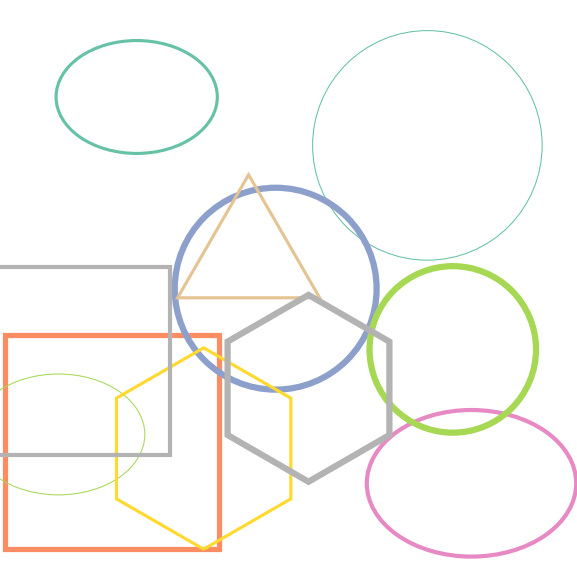[{"shape": "circle", "thickness": 0.5, "radius": 0.99, "center": [0.74, 0.747]}, {"shape": "oval", "thickness": 1.5, "radius": 0.7, "center": [0.237, 0.831]}, {"shape": "square", "thickness": 2.5, "radius": 0.93, "center": [0.195, 0.233]}, {"shape": "circle", "thickness": 3, "radius": 0.87, "center": [0.477, 0.499]}, {"shape": "oval", "thickness": 2, "radius": 0.91, "center": [0.816, 0.162]}, {"shape": "circle", "thickness": 3, "radius": 0.72, "center": [0.784, 0.394]}, {"shape": "oval", "thickness": 0.5, "radius": 0.75, "center": [0.101, 0.247]}, {"shape": "hexagon", "thickness": 1.5, "radius": 0.87, "center": [0.353, 0.223]}, {"shape": "triangle", "thickness": 1.5, "radius": 0.71, "center": [0.431, 0.554]}, {"shape": "square", "thickness": 2, "radius": 0.82, "center": [0.131, 0.374]}, {"shape": "hexagon", "thickness": 3, "radius": 0.81, "center": [0.534, 0.327]}]